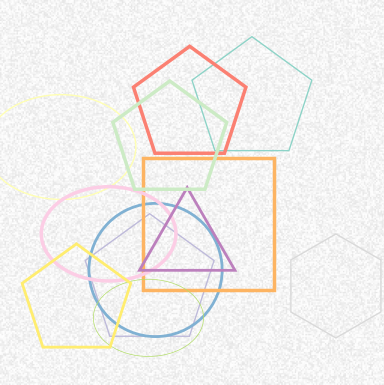[{"shape": "pentagon", "thickness": 1, "radius": 0.82, "center": [0.654, 0.741]}, {"shape": "oval", "thickness": 1, "radius": 0.97, "center": [0.158, 0.618]}, {"shape": "pentagon", "thickness": 1, "radius": 0.88, "center": [0.389, 0.269]}, {"shape": "pentagon", "thickness": 2.5, "radius": 0.77, "center": [0.493, 0.726]}, {"shape": "circle", "thickness": 2, "radius": 0.87, "center": [0.404, 0.299]}, {"shape": "square", "thickness": 2.5, "radius": 0.85, "center": [0.541, 0.419]}, {"shape": "oval", "thickness": 0.5, "radius": 0.72, "center": [0.386, 0.174]}, {"shape": "oval", "thickness": 2.5, "radius": 0.87, "center": [0.282, 0.393]}, {"shape": "hexagon", "thickness": 1, "radius": 0.68, "center": [0.872, 0.257]}, {"shape": "triangle", "thickness": 2, "radius": 0.72, "center": [0.486, 0.37]}, {"shape": "pentagon", "thickness": 2.5, "radius": 0.78, "center": [0.441, 0.634]}, {"shape": "pentagon", "thickness": 2, "radius": 0.74, "center": [0.199, 0.218]}]